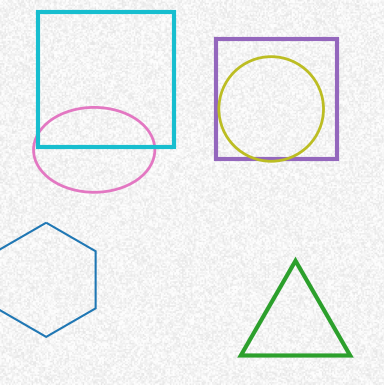[{"shape": "hexagon", "thickness": 1.5, "radius": 0.74, "center": [0.12, 0.273]}, {"shape": "triangle", "thickness": 3, "radius": 0.82, "center": [0.768, 0.159]}, {"shape": "square", "thickness": 3, "radius": 0.78, "center": [0.718, 0.743]}, {"shape": "oval", "thickness": 2, "radius": 0.79, "center": [0.245, 0.611]}, {"shape": "circle", "thickness": 2, "radius": 0.68, "center": [0.704, 0.717]}, {"shape": "square", "thickness": 3, "radius": 0.88, "center": [0.275, 0.794]}]